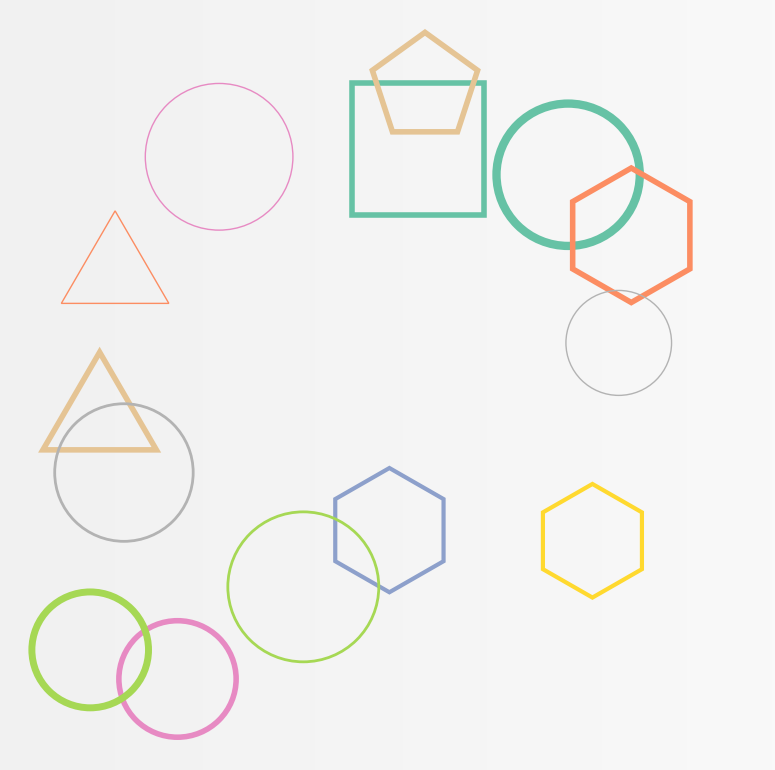[{"shape": "circle", "thickness": 3, "radius": 0.46, "center": [0.733, 0.773]}, {"shape": "square", "thickness": 2, "radius": 0.43, "center": [0.539, 0.807]}, {"shape": "triangle", "thickness": 0.5, "radius": 0.4, "center": [0.149, 0.646]}, {"shape": "hexagon", "thickness": 2, "radius": 0.44, "center": [0.815, 0.694]}, {"shape": "hexagon", "thickness": 1.5, "radius": 0.4, "center": [0.502, 0.312]}, {"shape": "circle", "thickness": 2, "radius": 0.38, "center": [0.229, 0.118]}, {"shape": "circle", "thickness": 0.5, "radius": 0.48, "center": [0.283, 0.796]}, {"shape": "circle", "thickness": 2.5, "radius": 0.38, "center": [0.116, 0.156]}, {"shape": "circle", "thickness": 1, "radius": 0.49, "center": [0.391, 0.238]}, {"shape": "hexagon", "thickness": 1.5, "radius": 0.37, "center": [0.764, 0.298]}, {"shape": "pentagon", "thickness": 2, "radius": 0.36, "center": [0.548, 0.887]}, {"shape": "triangle", "thickness": 2, "radius": 0.42, "center": [0.129, 0.458]}, {"shape": "circle", "thickness": 1, "radius": 0.45, "center": [0.16, 0.386]}, {"shape": "circle", "thickness": 0.5, "radius": 0.34, "center": [0.798, 0.555]}]